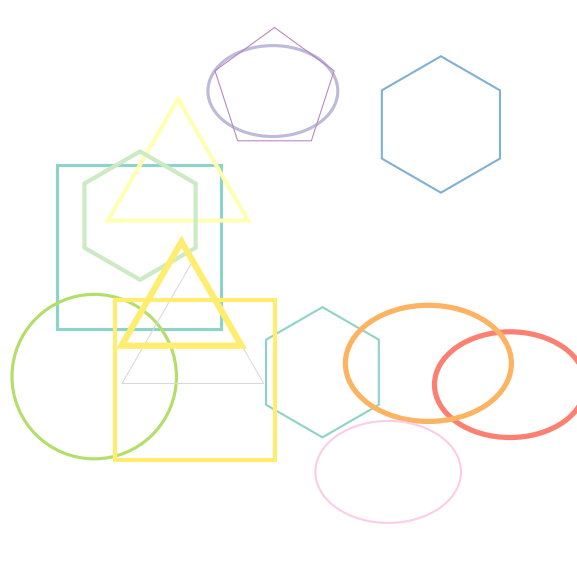[{"shape": "hexagon", "thickness": 1, "radius": 0.56, "center": [0.558, 0.355]}, {"shape": "square", "thickness": 1.5, "radius": 0.71, "center": [0.242, 0.571]}, {"shape": "triangle", "thickness": 2, "radius": 0.7, "center": [0.308, 0.687]}, {"shape": "oval", "thickness": 1.5, "radius": 0.56, "center": [0.472, 0.841]}, {"shape": "oval", "thickness": 2.5, "radius": 0.65, "center": [0.883, 0.333]}, {"shape": "hexagon", "thickness": 1, "radius": 0.59, "center": [0.763, 0.784]}, {"shape": "oval", "thickness": 2.5, "radius": 0.72, "center": [0.742, 0.37]}, {"shape": "circle", "thickness": 1.5, "radius": 0.71, "center": [0.163, 0.347]}, {"shape": "oval", "thickness": 1, "radius": 0.63, "center": [0.672, 0.182]}, {"shape": "triangle", "thickness": 0.5, "radius": 0.71, "center": [0.334, 0.406]}, {"shape": "pentagon", "thickness": 0.5, "radius": 0.54, "center": [0.475, 0.843]}, {"shape": "hexagon", "thickness": 2, "radius": 0.56, "center": [0.243, 0.626]}, {"shape": "triangle", "thickness": 3, "radius": 0.6, "center": [0.314, 0.461]}, {"shape": "square", "thickness": 2, "radius": 0.69, "center": [0.338, 0.342]}]